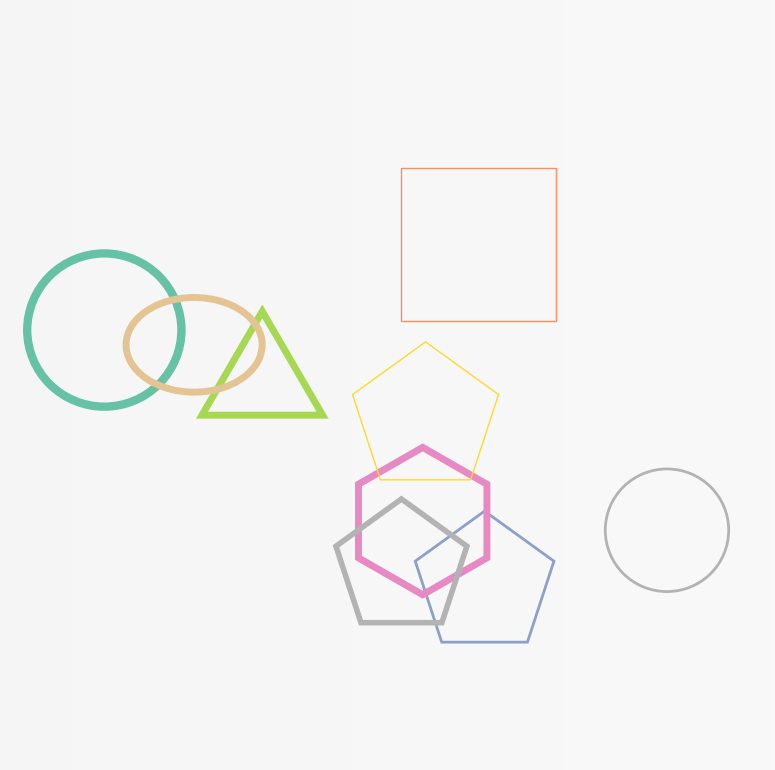[{"shape": "circle", "thickness": 3, "radius": 0.5, "center": [0.135, 0.571]}, {"shape": "square", "thickness": 0.5, "radius": 0.5, "center": [0.617, 0.682]}, {"shape": "pentagon", "thickness": 1, "radius": 0.47, "center": [0.625, 0.242]}, {"shape": "hexagon", "thickness": 2.5, "radius": 0.48, "center": [0.545, 0.323]}, {"shape": "triangle", "thickness": 2.5, "radius": 0.45, "center": [0.338, 0.506]}, {"shape": "pentagon", "thickness": 0.5, "radius": 0.5, "center": [0.549, 0.457]}, {"shape": "oval", "thickness": 2.5, "radius": 0.44, "center": [0.25, 0.552]}, {"shape": "circle", "thickness": 1, "radius": 0.4, "center": [0.861, 0.311]}, {"shape": "pentagon", "thickness": 2, "radius": 0.44, "center": [0.518, 0.263]}]